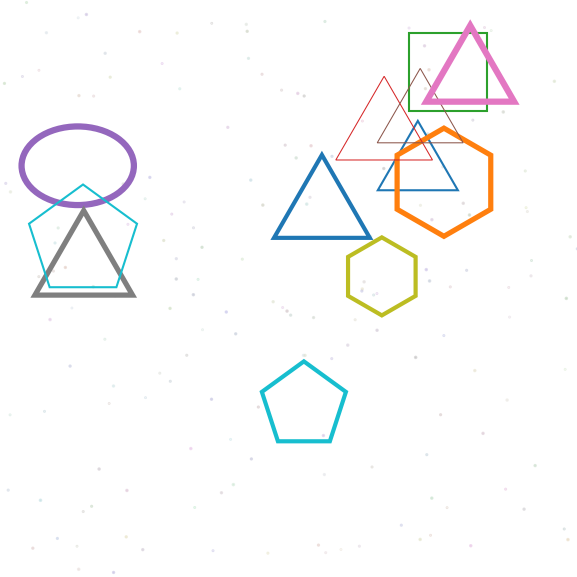[{"shape": "triangle", "thickness": 1, "radius": 0.4, "center": [0.724, 0.71]}, {"shape": "triangle", "thickness": 2, "radius": 0.48, "center": [0.557, 0.635]}, {"shape": "hexagon", "thickness": 2.5, "radius": 0.47, "center": [0.769, 0.684]}, {"shape": "square", "thickness": 1, "radius": 0.34, "center": [0.775, 0.874]}, {"shape": "triangle", "thickness": 0.5, "radius": 0.48, "center": [0.665, 0.77]}, {"shape": "oval", "thickness": 3, "radius": 0.49, "center": [0.135, 0.712]}, {"shape": "triangle", "thickness": 0.5, "radius": 0.43, "center": [0.728, 0.795]}, {"shape": "triangle", "thickness": 3, "radius": 0.44, "center": [0.814, 0.867]}, {"shape": "triangle", "thickness": 2.5, "radius": 0.49, "center": [0.145, 0.537]}, {"shape": "hexagon", "thickness": 2, "radius": 0.34, "center": [0.661, 0.521]}, {"shape": "pentagon", "thickness": 1, "radius": 0.49, "center": [0.144, 0.581]}, {"shape": "pentagon", "thickness": 2, "radius": 0.38, "center": [0.526, 0.297]}]